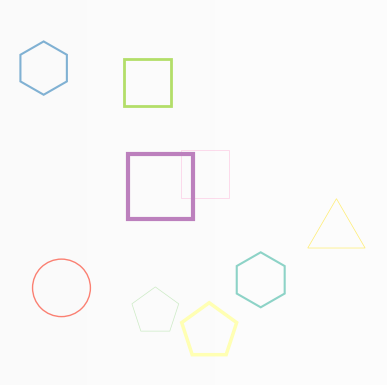[{"shape": "hexagon", "thickness": 1.5, "radius": 0.36, "center": [0.673, 0.273]}, {"shape": "pentagon", "thickness": 2.5, "radius": 0.37, "center": [0.54, 0.139]}, {"shape": "circle", "thickness": 1, "radius": 0.37, "center": [0.159, 0.252]}, {"shape": "hexagon", "thickness": 1.5, "radius": 0.35, "center": [0.113, 0.823]}, {"shape": "square", "thickness": 2, "radius": 0.31, "center": [0.381, 0.786]}, {"shape": "square", "thickness": 0.5, "radius": 0.31, "center": [0.529, 0.548]}, {"shape": "square", "thickness": 3, "radius": 0.42, "center": [0.413, 0.515]}, {"shape": "pentagon", "thickness": 0.5, "radius": 0.32, "center": [0.401, 0.191]}, {"shape": "triangle", "thickness": 0.5, "radius": 0.43, "center": [0.868, 0.399]}]